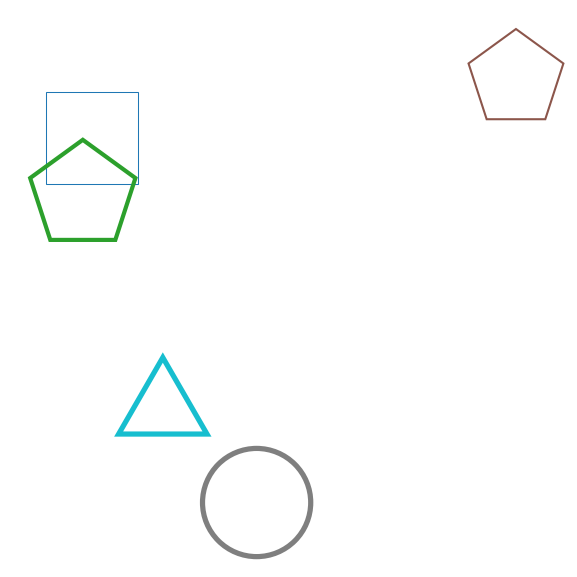[{"shape": "square", "thickness": 0.5, "radius": 0.4, "center": [0.16, 0.76]}, {"shape": "pentagon", "thickness": 2, "radius": 0.48, "center": [0.143, 0.661]}, {"shape": "pentagon", "thickness": 1, "radius": 0.43, "center": [0.893, 0.863]}, {"shape": "circle", "thickness": 2.5, "radius": 0.47, "center": [0.444, 0.129]}, {"shape": "triangle", "thickness": 2.5, "radius": 0.44, "center": [0.282, 0.292]}]